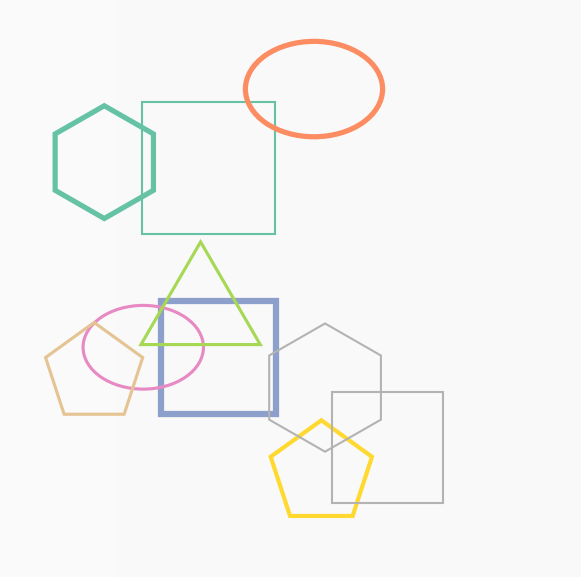[{"shape": "square", "thickness": 1, "radius": 0.57, "center": [0.359, 0.709]}, {"shape": "hexagon", "thickness": 2.5, "radius": 0.49, "center": [0.179, 0.718]}, {"shape": "oval", "thickness": 2.5, "radius": 0.59, "center": [0.54, 0.845]}, {"shape": "square", "thickness": 3, "radius": 0.49, "center": [0.376, 0.38]}, {"shape": "oval", "thickness": 1.5, "radius": 0.52, "center": [0.246, 0.398]}, {"shape": "triangle", "thickness": 1.5, "radius": 0.59, "center": [0.345, 0.462]}, {"shape": "pentagon", "thickness": 2, "radius": 0.46, "center": [0.553, 0.18]}, {"shape": "pentagon", "thickness": 1.5, "radius": 0.44, "center": [0.162, 0.353]}, {"shape": "square", "thickness": 1, "radius": 0.48, "center": [0.667, 0.224]}, {"shape": "hexagon", "thickness": 1, "radius": 0.56, "center": [0.559, 0.328]}]